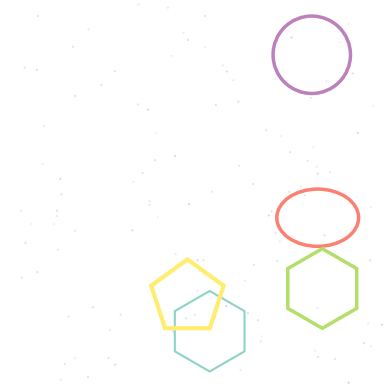[{"shape": "hexagon", "thickness": 1.5, "radius": 0.52, "center": [0.545, 0.14]}, {"shape": "oval", "thickness": 2.5, "radius": 0.53, "center": [0.825, 0.435]}, {"shape": "hexagon", "thickness": 2.5, "radius": 0.52, "center": [0.837, 0.251]}, {"shape": "circle", "thickness": 2.5, "radius": 0.5, "center": [0.81, 0.858]}, {"shape": "pentagon", "thickness": 3, "radius": 0.49, "center": [0.487, 0.227]}]